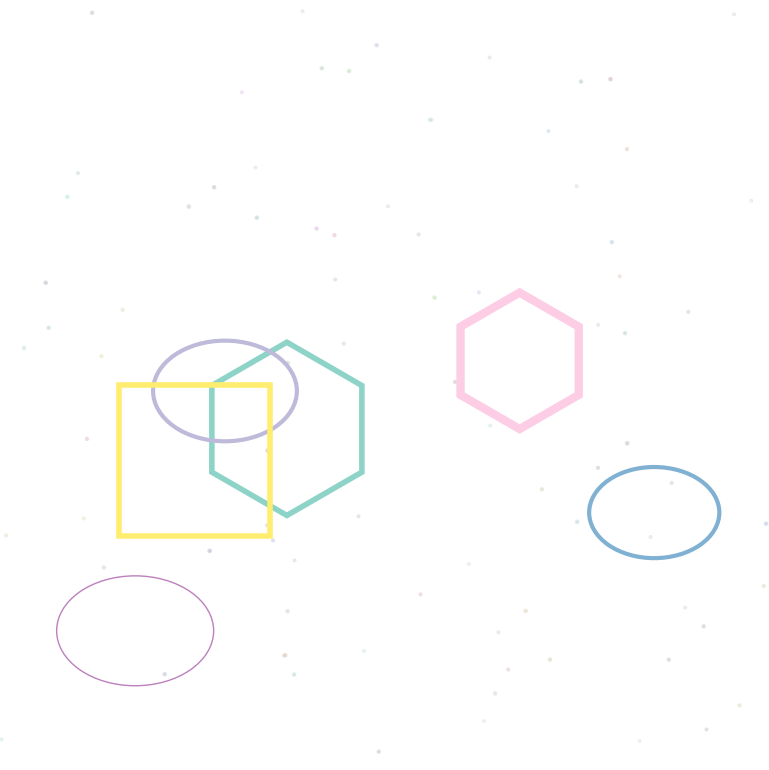[{"shape": "hexagon", "thickness": 2, "radius": 0.56, "center": [0.373, 0.443]}, {"shape": "oval", "thickness": 1.5, "radius": 0.47, "center": [0.292, 0.492]}, {"shape": "oval", "thickness": 1.5, "radius": 0.42, "center": [0.85, 0.334]}, {"shape": "hexagon", "thickness": 3, "radius": 0.44, "center": [0.675, 0.531]}, {"shape": "oval", "thickness": 0.5, "radius": 0.51, "center": [0.176, 0.181]}, {"shape": "square", "thickness": 2, "radius": 0.49, "center": [0.253, 0.402]}]